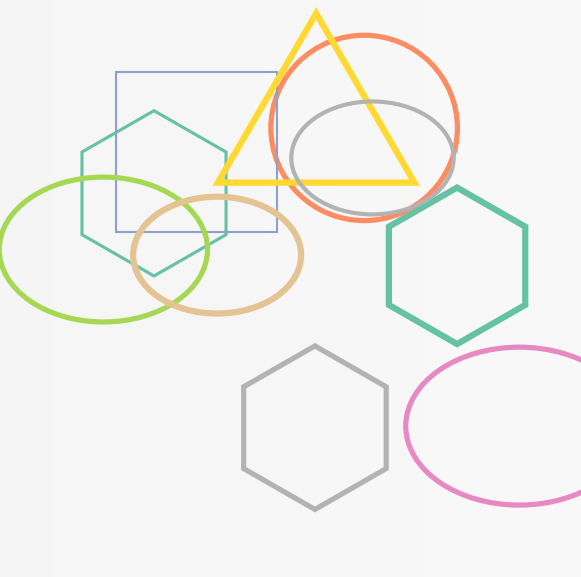[{"shape": "hexagon", "thickness": 3, "radius": 0.68, "center": [0.786, 0.539]}, {"shape": "hexagon", "thickness": 1.5, "radius": 0.72, "center": [0.265, 0.664]}, {"shape": "circle", "thickness": 2.5, "radius": 0.8, "center": [0.626, 0.778]}, {"shape": "square", "thickness": 1, "radius": 0.69, "center": [0.338, 0.736]}, {"shape": "oval", "thickness": 2.5, "radius": 0.98, "center": [0.893, 0.261]}, {"shape": "oval", "thickness": 2.5, "radius": 0.9, "center": [0.178, 0.567]}, {"shape": "triangle", "thickness": 3, "radius": 0.98, "center": [0.544, 0.781]}, {"shape": "oval", "thickness": 3, "radius": 0.72, "center": [0.374, 0.557]}, {"shape": "hexagon", "thickness": 2.5, "radius": 0.71, "center": [0.542, 0.259]}, {"shape": "oval", "thickness": 2, "radius": 0.7, "center": [0.641, 0.726]}]